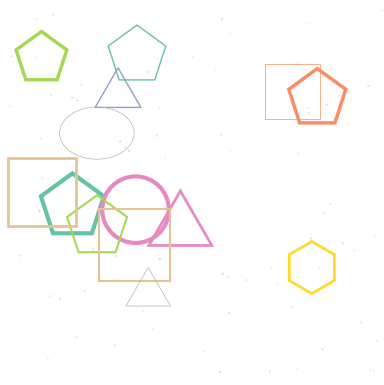[{"shape": "pentagon", "thickness": 1, "radius": 0.39, "center": [0.356, 0.856]}, {"shape": "pentagon", "thickness": 3, "radius": 0.43, "center": [0.188, 0.464]}, {"shape": "square", "thickness": 0.5, "radius": 0.36, "center": [0.761, 0.761]}, {"shape": "pentagon", "thickness": 2.5, "radius": 0.39, "center": [0.824, 0.744]}, {"shape": "triangle", "thickness": 1, "radius": 0.34, "center": [0.307, 0.755]}, {"shape": "triangle", "thickness": 2, "radius": 0.47, "center": [0.468, 0.41]}, {"shape": "circle", "thickness": 3, "radius": 0.43, "center": [0.352, 0.455]}, {"shape": "pentagon", "thickness": 2.5, "radius": 0.35, "center": [0.108, 0.849]}, {"shape": "pentagon", "thickness": 1.5, "radius": 0.41, "center": [0.252, 0.411]}, {"shape": "hexagon", "thickness": 2, "radius": 0.34, "center": [0.81, 0.305]}, {"shape": "square", "thickness": 2, "radius": 0.44, "center": [0.11, 0.501]}, {"shape": "square", "thickness": 1.5, "radius": 0.46, "center": [0.349, 0.364]}, {"shape": "triangle", "thickness": 0.5, "radius": 0.33, "center": [0.385, 0.238]}, {"shape": "oval", "thickness": 0.5, "radius": 0.48, "center": [0.252, 0.654]}]